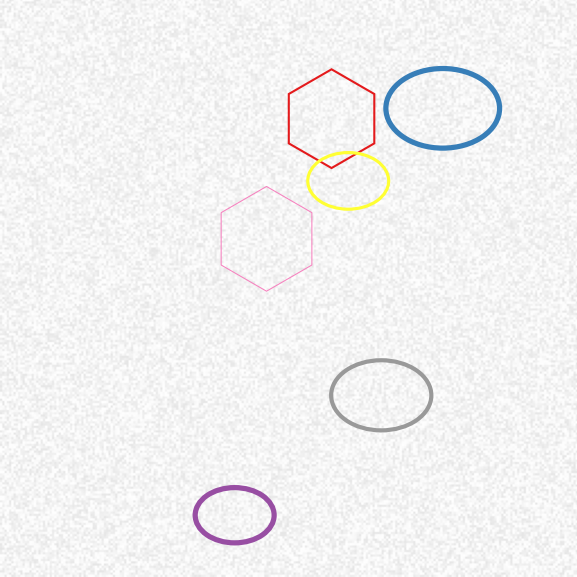[{"shape": "hexagon", "thickness": 1, "radius": 0.43, "center": [0.574, 0.794]}, {"shape": "oval", "thickness": 2.5, "radius": 0.49, "center": [0.767, 0.812]}, {"shape": "oval", "thickness": 2.5, "radius": 0.34, "center": [0.406, 0.107]}, {"shape": "oval", "thickness": 1.5, "radius": 0.35, "center": [0.603, 0.686]}, {"shape": "hexagon", "thickness": 0.5, "radius": 0.45, "center": [0.461, 0.586]}, {"shape": "oval", "thickness": 2, "radius": 0.43, "center": [0.66, 0.315]}]